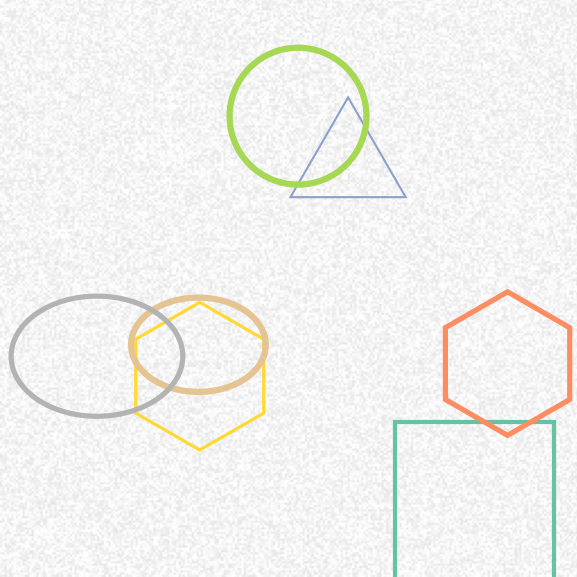[{"shape": "square", "thickness": 2, "radius": 0.69, "center": [0.822, 0.131]}, {"shape": "hexagon", "thickness": 2.5, "radius": 0.62, "center": [0.879, 0.37]}, {"shape": "triangle", "thickness": 1, "radius": 0.58, "center": [0.603, 0.715]}, {"shape": "circle", "thickness": 3, "radius": 0.59, "center": [0.516, 0.798]}, {"shape": "hexagon", "thickness": 1.5, "radius": 0.64, "center": [0.346, 0.348]}, {"shape": "oval", "thickness": 3, "radius": 0.58, "center": [0.344, 0.402]}, {"shape": "oval", "thickness": 2.5, "radius": 0.74, "center": [0.168, 0.382]}]